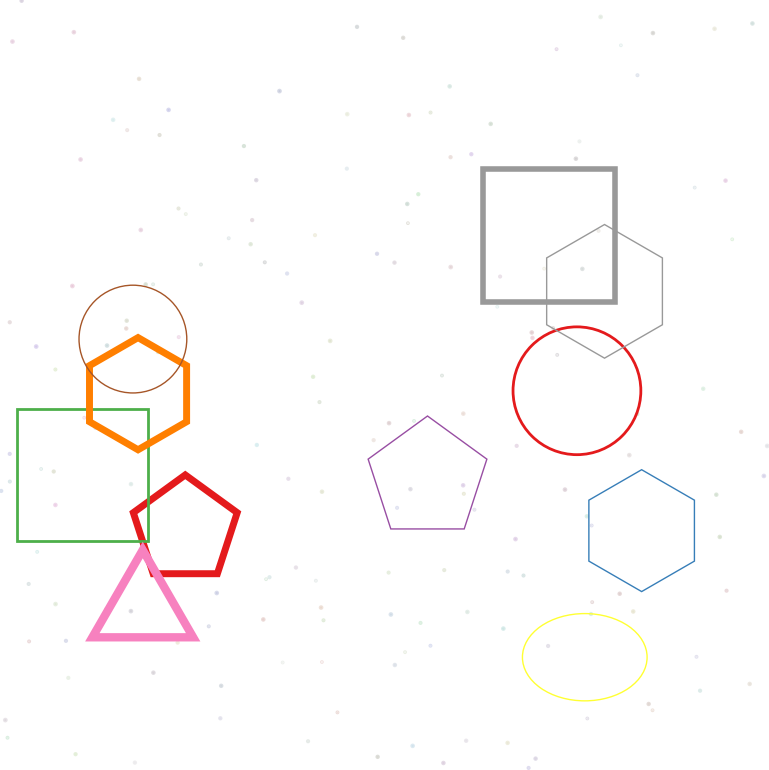[{"shape": "circle", "thickness": 1, "radius": 0.41, "center": [0.749, 0.493]}, {"shape": "pentagon", "thickness": 2.5, "radius": 0.35, "center": [0.241, 0.312]}, {"shape": "hexagon", "thickness": 0.5, "radius": 0.4, "center": [0.833, 0.311]}, {"shape": "square", "thickness": 1, "radius": 0.43, "center": [0.107, 0.383]}, {"shape": "pentagon", "thickness": 0.5, "radius": 0.41, "center": [0.555, 0.379]}, {"shape": "hexagon", "thickness": 2.5, "radius": 0.36, "center": [0.179, 0.489]}, {"shape": "oval", "thickness": 0.5, "radius": 0.4, "center": [0.759, 0.146]}, {"shape": "circle", "thickness": 0.5, "radius": 0.35, "center": [0.173, 0.56]}, {"shape": "triangle", "thickness": 3, "radius": 0.38, "center": [0.185, 0.21]}, {"shape": "square", "thickness": 2, "radius": 0.43, "center": [0.713, 0.694]}, {"shape": "hexagon", "thickness": 0.5, "radius": 0.43, "center": [0.785, 0.622]}]